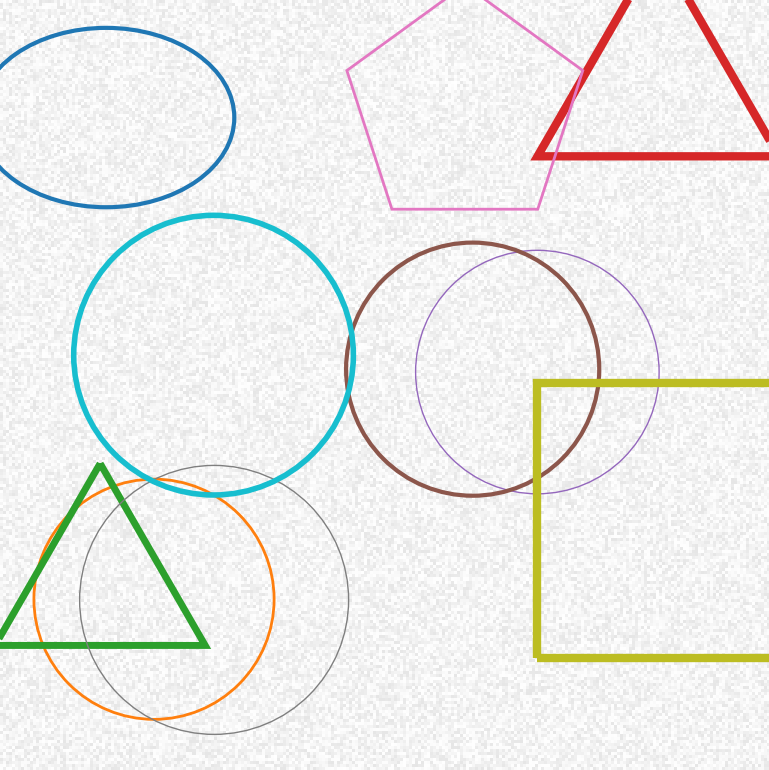[{"shape": "oval", "thickness": 1.5, "radius": 0.83, "center": [0.138, 0.847]}, {"shape": "circle", "thickness": 1, "radius": 0.78, "center": [0.2, 0.222]}, {"shape": "triangle", "thickness": 2.5, "radius": 0.79, "center": [0.13, 0.241]}, {"shape": "triangle", "thickness": 3, "radius": 0.91, "center": [0.855, 0.888]}, {"shape": "circle", "thickness": 0.5, "radius": 0.79, "center": [0.698, 0.517]}, {"shape": "circle", "thickness": 1.5, "radius": 0.82, "center": [0.614, 0.521]}, {"shape": "pentagon", "thickness": 1, "radius": 0.81, "center": [0.604, 0.859]}, {"shape": "circle", "thickness": 0.5, "radius": 0.87, "center": [0.278, 0.221]}, {"shape": "square", "thickness": 3, "radius": 0.89, "center": [0.876, 0.324]}, {"shape": "circle", "thickness": 2, "radius": 0.91, "center": [0.277, 0.539]}]